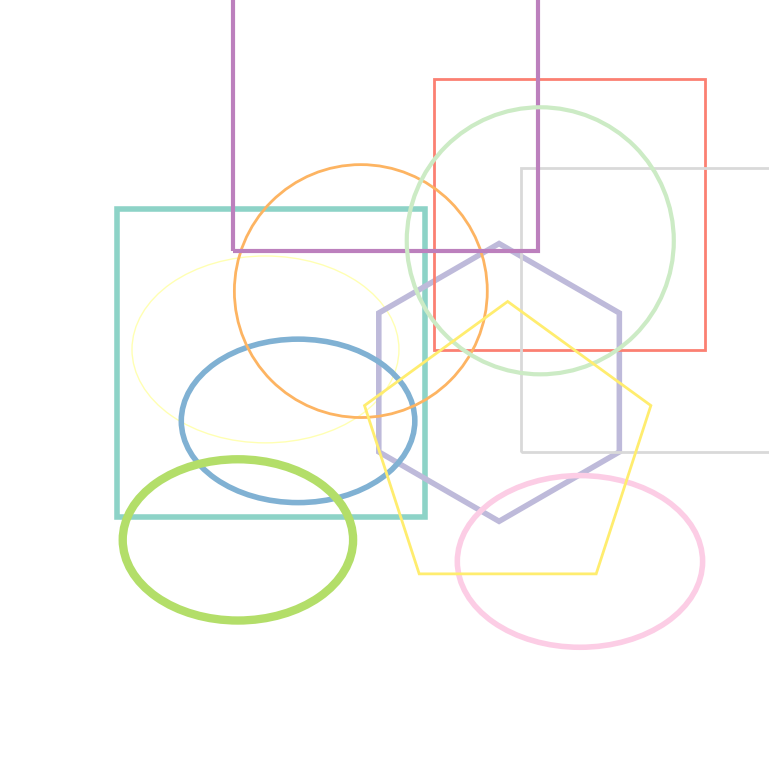[{"shape": "square", "thickness": 2, "radius": 1.0, "center": [0.352, 0.528]}, {"shape": "oval", "thickness": 0.5, "radius": 0.87, "center": [0.345, 0.546]}, {"shape": "hexagon", "thickness": 2, "radius": 0.9, "center": [0.648, 0.503]}, {"shape": "square", "thickness": 1, "radius": 0.88, "center": [0.74, 0.722]}, {"shape": "oval", "thickness": 2, "radius": 0.76, "center": [0.387, 0.453]}, {"shape": "circle", "thickness": 1, "radius": 0.82, "center": [0.469, 0.622]}, {"shape": "oval", "thickness": 3, "radius": 0.75, "center": [0.309, 0.299]}, {"shape": "oval", "thickness": 2, "radius": 0.8, "center": [0.753, 0.271]}, {"shape": "square", "thickness": 1, "radius": 0.92, "center": [0.86, 0.597]}, {"shape": "square", "thickness": 1.5, "radius": 0.99, "center": [0.501, 0.871]}, {"shape": "circle", "thickness": 1.5, "radius": 0.87, "center": [0.702, 0.687]}, {"shape": "pentagon", "thickness": 1, "radius": 0.98, "center": [0.659, 0.413]}]